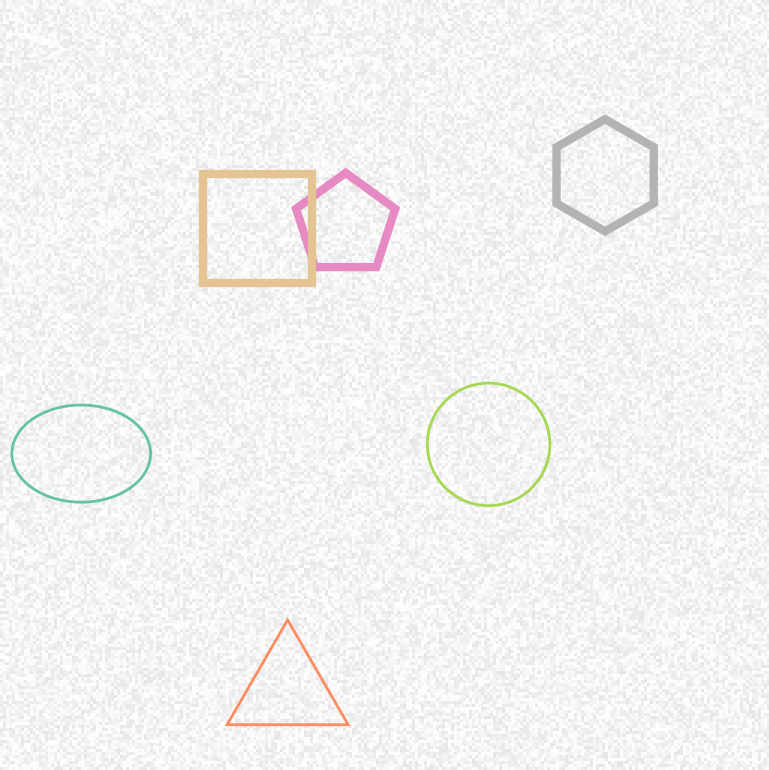[{"shape": "oval", "thickness": 1, "radius": 0.45, "center": [0.105, 0.411]}, {"shape": "triangle", "thickness": 1, "radius": 0.45, "center": [0.374, 0.104]}, {"shape": "pentagon", "thickness": 3, "radius": 0.34, "center": [0.449, 0.708]}, {"shape": "circle", "thickness": 1, "radius": 0.4, "center": [0.635, 0.423]}, {"shape": "square", "thickness": 3, "radius": 0.35, "center": [0.334, 0.703]}, {"shape": "hexagon", "thickness": 3, "radius": 0.36, "center": [0.786, 0.772]}]